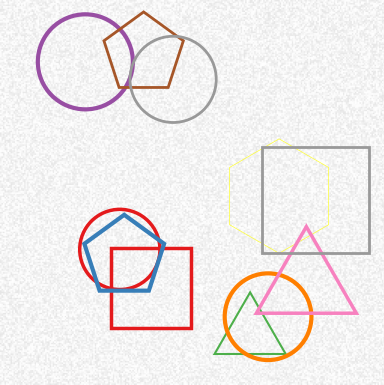[{"shape": "circle", "thickness": 2.5, "radius": 0.52, "center": [0.311, 0.352]}, {"shape": "square", "thickness": 2.5, "radius": 0.52, "center": [0.393, 0.252]}, {"shape": "pentagon", "thickness": 3, "radius": 0.54, "center": [0.323, 0.333]}, {"shape": "triangle", "thickness": 1.5, "radius": 0.53, "center": [0.65, 0.134]}, {"shape": "circle", "thickness": 3, "radius": 0.62, "center": [0.222, 0.839]}, {"shape": "circle", "thickness": 3, "radius": 0.56, "center": [0.696, 0.177]}, {"shape": "hexagon", "thickness": 0.5, "radius": 0.74, "center": [0.725, 0.491]}, {"shape": "pentagon", "thickness": 2, "radius": 0.54, "center": [0.373, 0.861]}, {"shape": "triangle", "thickness": 2.5, "radius": 0.75, "center": [0.796, 0.261]}, {"shape": "circle", "thickness": 2, "radius": 0.56, "center": [0.45, 0.794]}, {"shape": "square", "thickness": 2, "radius": 0.69, "center": [0.82, 0.48]}]